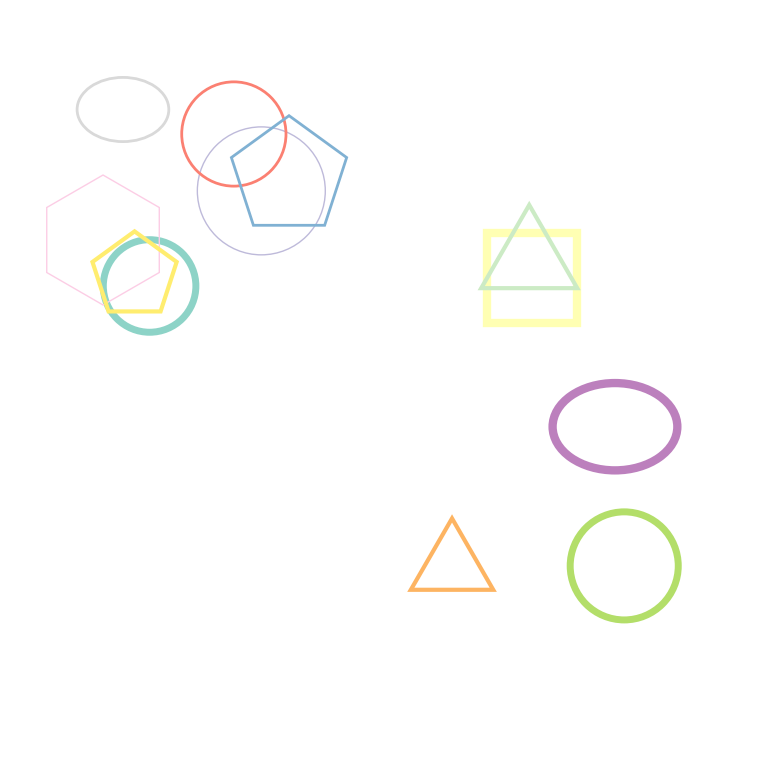[{"shape": "circle", "thickness": 2.5, "radius": 0.3, "center": [0.194, 0.629]}, {"shape": "square", "thickness": 3, "radius": 0.29, "center": [0.69, 0.639]}, {"shape": "circle", "thickness": 0.5, "radius": 0.42, "center": [0.339, 0.752]}, {"shape": "circle", "thickness": 1, "radius": 0.34, "center": [0.304, 0.826]}, {"shape": "pentagon", "thickness": 1, "radius": 0.39, "center": [0.375, 0.771]}, {"shape": "triangle", "thickness": 1.5, "radius": 0.31, "center": [0.587, 0.265]}, {"shape": "circle", "thickness": 2.5, "radius": 0.35, "center": [0.811, 0.265]}, {"shape": "hexagon", "thickness": 0.5, "radius": 0.42, "center": [0.134, 0.688]}, {"shape": "oval", "thickness": 1, "radius": 0.3, "center": [0.16, 0.858]}, {"shape": "oval", "thickness": 3, "radius": 0.4, "center": [0.799, 0.446]}, {"shape": "triangle", "thickness": 1.5, "radius": 0.36, "center": [0.687, 0.662]}, {"shape": "pentagon", "thickness": 1.5, "radius": 0.29, "center": [0.175, 0.642]}]